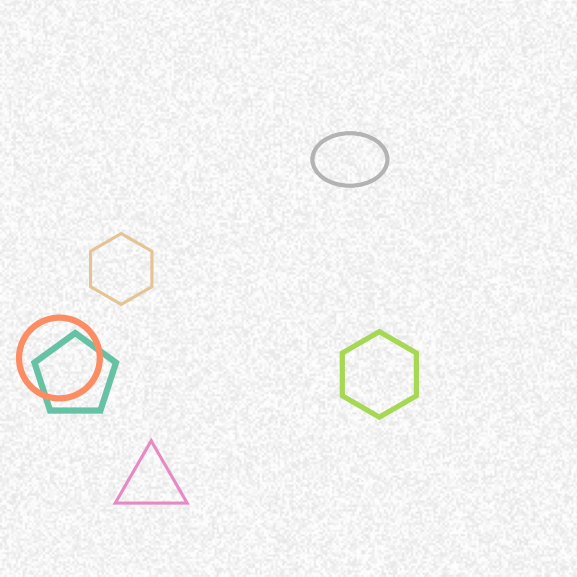[{"shape": "pentagon", "thickness": 3, "radius": 0.37, "center": [0.13, 0.348]}, {"shape": "circle", "thickness": 3, "radius": 0.35, "center": [0.103, 0.379]}, {"shape": "triangle", "thickness": 1.5, "radius": 0.36, "center": [0.262, 0.164]}, {"shape": "hexagon", "thickness": 2.5, "radius": 0.37, "center": [0.657, 0.351]}, {"shape": "hexagon", "thickness": 1.5, "radius": 0.31, "center": [0.21, 0.533]}, {"shape": "oval", "thickness": 2, "radius": 0.32, "center": [0.606, 0.723]}]